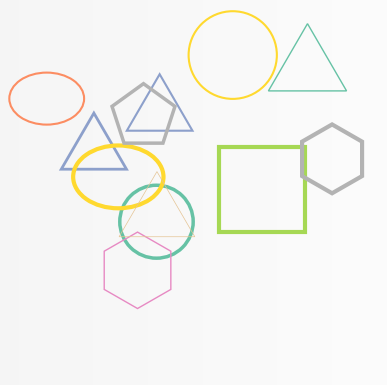[{"shape": "triangle", "thickness": 1, "radius": 0.58, "center": [0.794, 0.822]}, {"shape": "circle", "thickness": 2.5, "radius": 0.47, "center": [0.404, 0.424]}, {"shape": "oval", "thickness": 1.5, "radius": 0.48, "center": [0.121, 0.744]}, {"shape": "triangle", "thickness": 2, "radius": 0.49, "center": [0.242, 0.609]}, {"shape": "triangle", "thickness": 1.5, "radius": 0.49, "center": [0.412, 0.709]}, {"shape": "hexagon", "thickness": 1, "radius": 0.5, "center": [0.355, 0.298]}, {"shape": "square", "thickness": 3, "radius": 0.55, "center": [0.676, 0.508]}, {"shape": "circle", "thickness": 1.5, "radius": 0.57, "center": [0.601, 0.857]}, {"shape": "oval", "thickness": 3, "radius": 0.58, "center": [0.305, 0.541]}, {"shape": "triangle", "thickness": 0.5, "radius": 0.56, "center": [0.405, 0.442]}, {"shape": "pentagon", "thickness": 2.5, "radius": 0.43, "center": [0.37, 0.697]}, {"shape": "hexagon", "thickness": 3, "radius": 0.45, "center": [0.857, 0.587]}]